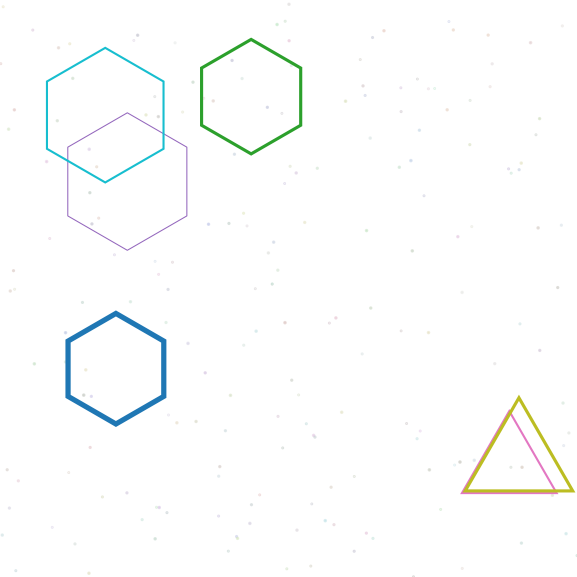[{"shape": "hexagon", "thickness": 2.5, "radius": 0.48, "center": [0.201, 0.361]}, {"shape": "hexagon", "thickness": 1.5, "radius": 0.5, "center": [0.435, 0.832]}, {"shape": "hexagon", "thickness": 0.5, "radius": 0.6, "center": [0.22, 0.685]}, {"shape": "triangle", "thickness": 1, "radius": 0.47, "center": [0.882, 0.193]}, {"shape": "triangle", "thickness": 1.5, "radius": 0.54, "center": [0.899, 0.203]}, {"shape": "hexagon", "thickness": 1, "radius": 0.58, "center": [0.182, 0.8]}]